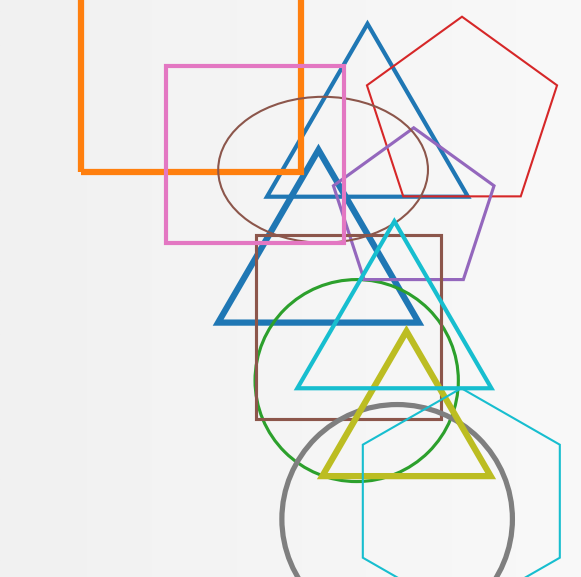[{"shape": "triangle", "thickness": 2, "radius": 1.0, "center": [0.632, 0.758]}, {"shape": "triangle", "thickness": 3, "radius": 1.0, "center": [0.548, 0.54]}, {"shape": "square", "thickness": 3, "radius": 0.95, "center": [0.329, 0.891]}, {"shape": "circle", "thickness": 1.5, "radius": 0.87, "center": [0.614, 0.34]}, {"shape": "pentagon", "thickness": 1, "radius": 0.86, "center": [0.795, 0.798]}, {"shape": "pentagon", "thickness": 1.5, "radius": 0.73, "center": [0.712, 0.633]}, {"shape": "square", "thickness": 1.5, "radius": 0.79, "center": [0.599, 0.433]}, {"shape": "oval", "thickness": 1, "radius": 0.9, "center": [0.556, 0.705]}, {"shape": "square", "thickness": 2, "radius": 0.77, "center": [0.439, 0.732]}, {"shape": "circle", "thickness": 2.5, "radius": 0.99, "center": [0.683, 0.1]}, {"shape": "triangle", "thickness": 3, "radius": 0.84, "center": [0.699, 0.258]}, {"shape": "triangle", "thickness": 2, "radius": 0.96, "center": [0.678, 0.423]}, {"shape": "hexagon", "thickness": 1, "radius": 0.98, "center": [0.794, 0.131]}]